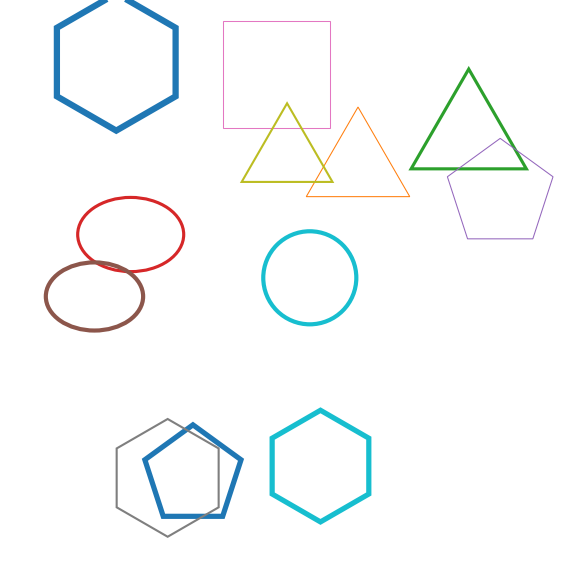[{"shape": "hexagon", "thickness": 3, "radius": 0.59, "center": [0.201, 0.892]}, {"shape": "pentagon", "thickness": 2.5, "radius": 0.44, "center": [0.334, 0.176]}, {"shape": "triangle", "thickness": 0.5, "radius": 0.52, "center": [0.62, 0.71]}, {"shape": "triangle", "thickness": 1.5, "radius": 0.58, "center": [0.812, 0.764]}, {"shape": "oval", "thickness": 1.5, "radius": 0.46, "center": [0.226, 0.593]}, {"shape": "pentagon", "thickness": 0.5, "radius": 0.48, "center": [0.866, 0.663]}, {"shape": "oval", "thickness": 2, "radius": 0.42, "center": [0.164, 0.486]}, {"shape": "square", "thickness": 0.5, "radius": 0.46, "center": [0.479, 0.87]}, {"shape": "hexagon", "thickness": 1, "radius": 0.51, "center": [0.29, 0.172]}, {"shape": "triangle", "thickness": 1, "radius": 0.45, "center": [0.497, 0.729]}, {"shape": "circle", "thickness": 2, "radius": 0.4, "center": [0.536, 0.518]}, {"shape": "hexagon", "thickness": 2.5, "radius": 0.48, "center": [0.555, 0.192]}]